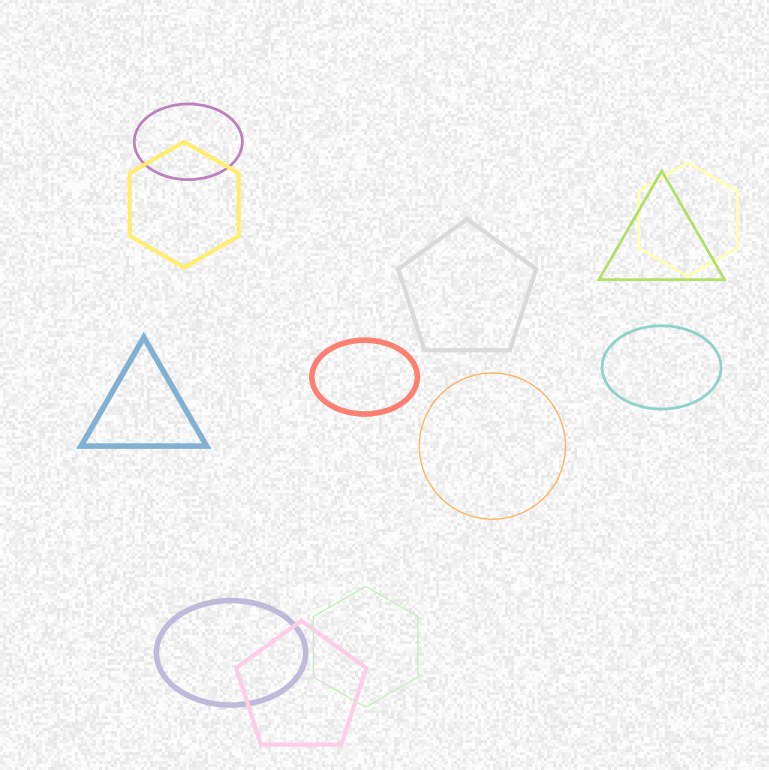[{"shape": "oval", "thickness": 1, "radius": 0.39, "center": [0.859, 0.523]}, {"shape": "hexagon", "thickness": 1, "radius": 0.37, "center": [0.893, 0.715]}, {"shape": "oval", "thickness": 2, "radius": 0.48, "center": [0.3, 0.152]}, {"shape": "oval", "thickness": 2, "radius": 0.34, "center": [0.474, 0.51]}, {"shape": "triangle", "thickness": 2, "radius": 0.47, "center": [0.187, 0.468]}, {"shape": "circle", "thickness": 0.5, "radius": 0.47, "center": [0.639, 0.421]}, {"shape": "triangle", "thickness": 1, "radius": 0.47, "center": [0.859, 0.684]}, {"shape": "pentagon", "thickness": 1.5, "radius": 0.44, "center": [0.391, 0.105]}, {"shape": "pentagon", "thickness": 1.5, "radius": 0.47, "center": [0.607, 0.621]}, {"shape": "oval", "thickness": 1, "radius": 0.35, "center": [0.245, 0.816]}, {"shape": "hexagon", "thickness": 0.5, "radius": 0.39, "center": [0.475, 0.16]}, {"shape": "hexagon", "thickness": 1.5, "radius": 0.41, "center": [0.239, 0.734]}]